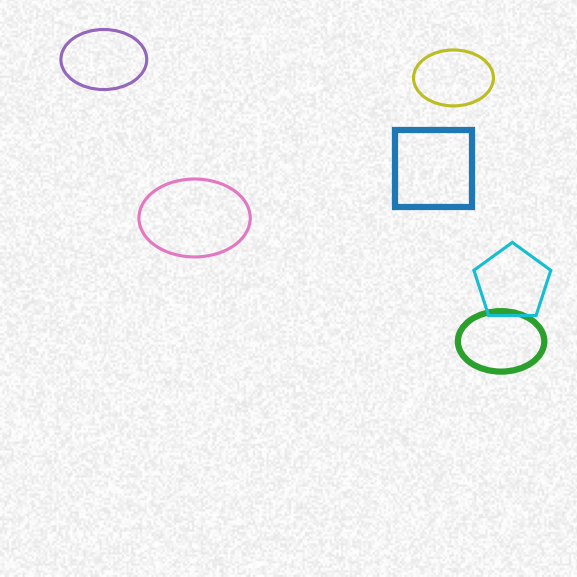[{"shape": "square", "thickness": 3, "radius": 0.33, "center": [0.75, 0.707]}, {"shape": "oval", "thickness": 3, "radius": 0.37, "center": [0.868, 0.408]}, {"shape": "oval", "thickness": 1.5, "radius": 0.37, "center": [0.18, 0.896]}, {"shape": "oval", "thickness": 1.5, "radius": 0.48, "center": [0.337, 0.622]}, {"shape": "oval", "thickness": 1.5, "radius": 0.35, "center": [0.785, 0.864]}, {"shape": "pentagon", "thickness": 1.5, "radius": 0.35, "center": [0.887, 0.509]}]